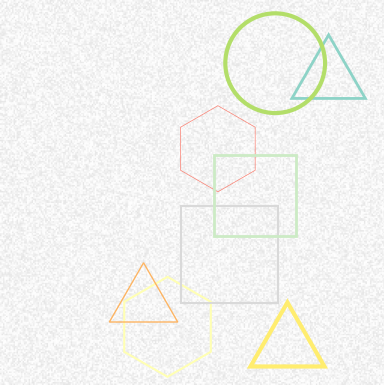[{"shape": "triangle", "thickness": 2, "radius": 0.55, "center": [0.854, 0.799]}, {"shape": "hexagon", "thickness": 1.5, "radius": 0.65, "center": [0.435, 0.151]}, {"shape": "hexagon", "thickness": 0.5, "radius": 0.56, "center": [0.566, 0.614]}, {"shape": "triangle", "thickness": 1, "radius": 0.51, "center": [0.373, 0.215]}, {"shape": "circle", "thickness": 3, "radius": 0.65, "center": [0.715, 0.836]}, {"shape": "square", "thickness": 1.5, "radius": 0.63, "center": [0.596, 0.34]}, {"shape": "square", "thickness": 2, "radius": 0.53, "center": [0.662, 0.492]}, {"shape": "triangle", "thickness": 3, "radius": 0.55, "center": [0.747, 0.104]}]